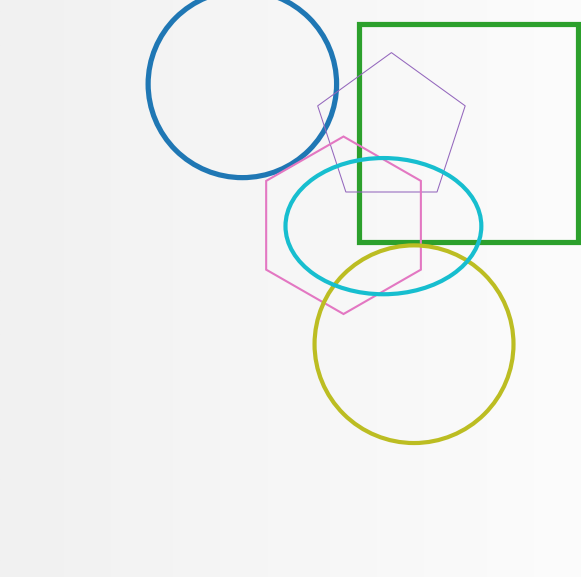[{"shape": "circle", "thickness": 2.5, "radius": 0.81, "center": [0.417, 0.854]}, {"shape": "square", "thickness": 2.5, "radius": 0.94, "center": [0.806, 0.769]}, {"shape": "pentagon", "thickness": 0.5, "radius": 0.67, "center": [0.673, 0.775]}, {"shape": "hexagon", "thickness": 1, "radius": 0.77, "center": [0.591, 0.609]}, {"shape": "circle", "thickness": 2, "radius": 0.86, "center": [0.712, 0.403]}, {"shape": "oval", "thickness": 2, "radius": 0.84, "center": [0.66, 0.608]}]